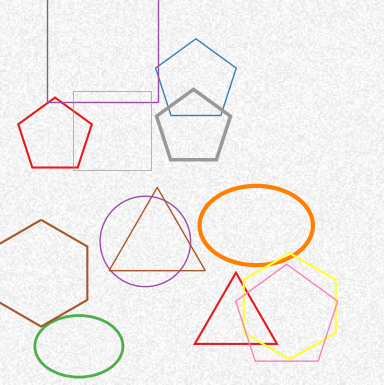[{"shape": "triangle", "thickness": 1.5, "radius": 0.62, "center": [0.613, 0.168]}, {"shape": "pentagon", "thickness": 1.5, "radius": 0.5, "center": [0.143, 0.646]}, {"shape": "pentagon", "thickness": 1, "radius": 0.55, "center": [0.509, 0.789]}, {"shape": "oval", "thickness": 2, "radius": 0.57, "center": [0.205, 0.1]}, {"shape": "square", "thickness": 1, "radius": 0.72, "center": [0.266, 0.88]}, {"shape": "circle", "thickness": 1, "radius": 0.59, "center": [0.377, 0.373]}, {"shape": "oval", "thickness": 3, "radius": 0.74, "center": [0.666, 0.414]}, {"shape": "hexagon", "thickness": 1.5, "radius": 0.69, "center": [0.753, 0.204]}, {"shape": "triangle", "thickness": 1, "radius": 0.72, "center": [0.408, 0.369]}, {"shape": "hexagon", "thickness": 1.5, "radius": 0.69, "center": [0.107, 0.29]}, {"shape": "pentagon", "thickness": 1, "radius": 0.7, "center": [0.745, 0.175]}, {"shape": "pentagon", "thickness": 2.5, "radius": 0.51, "center": [0.503, 0.667]}, {"shape": "square", "thickness": 0.5, "radius": 0.51, "center": [0.292, 0.661]}]